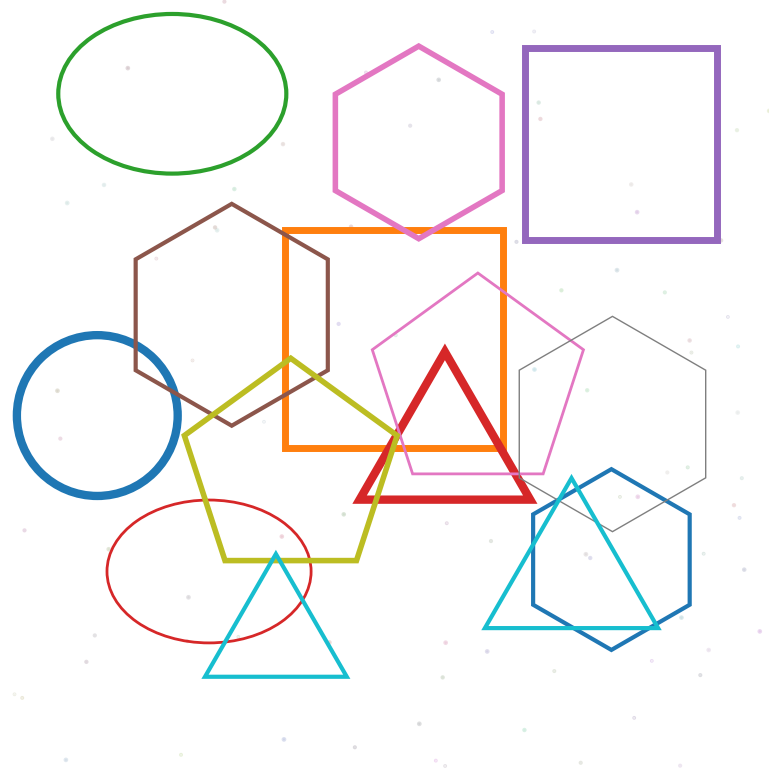[{"shape": "hexagon", "thickness": 1.5, "radius": 0.59, "center": [0.794, 0.273]}, {"shape": "circle", "thickness": 3, "radius": 0.52, "center": [0.126, 0.46]}, {"shape": "square", "thickness": 2.5, "radius": 0.71, "center": [0.511, 0.56]}, {"shape": "oval", "thickness": 1.5, "radius": 0.74, "center": [0.224, 0.878]}, {"shape": "triangle", "thickness": 3, "radius": 0.64, "center": [0.578, 0.415]}, {"shape": "oval", "thickness": 1, "radius": 0.66, "center": [0.271, 0.258]}, {"shape": "square", "thickness": 2.5, "radius": 0.62, "center": [0.807, 0.813]}, {"shape": "hexagon", "thickness": 1.5, "radius": 0.72, "center": [0.301, 0.591]}, {"shape": "hexagon", "thickness": 2, "radius": 0.63, "center": [0.544, 0.815]}, {"shape": "pentagon", "thickness": 1, "radius": 0.72, "center": [0.621, 0.501]}, {"shape": "hexagon", "thickness": 0.5, "radius": 0.7, "center": [0.795, 0.449]}, {"shape": "pentagon", "thickness": 2, "radius": 0.73, "center": [0.378, 0.389]}, {"shape": "triangle", "thickness": 1.5, "radius": 0.53, "center": [0.358, 0.174]}, {"shape": "triangle", "thickness": 1.5, "radius": 0.65, "center": [0.742, 0.249]}]